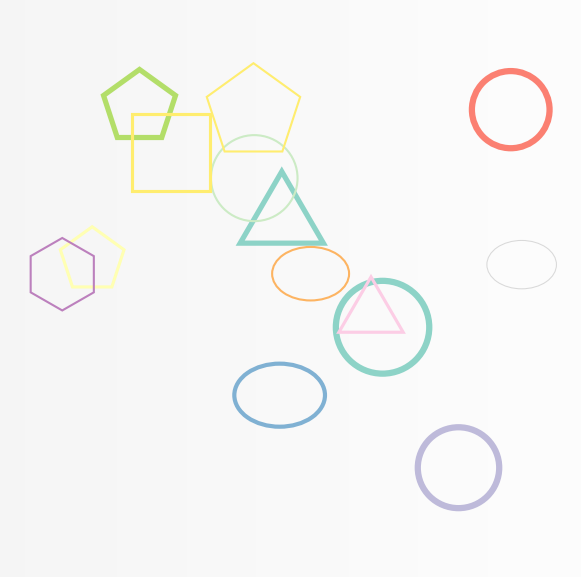[{"shape": "triangle", "thickness": 2.5, "radius": 0.41, "center": [0.485, 0.619]}, {"shape": "circle", "thickness": 3, "radius": 0.4, "center": [0.658, 0.432]}, {"shape": "pentagon", "thickness": 1.5, "radius": 0.29, "center": [0.159, 0.549]}, {"shape": "circle", "thickness": 3, "radius": 0.35, "center": [0.789, 0.189]}, {"shape": "circle", "thickness": 3, "radius": 0.33, "center": [0.879, 0.809]}, {"shape": "oval", "thickness": 2, "radius": 0.39, "center": [0.481, 0.315]}, {"shape": "oval", "thickness": 1, "radius": 0.33, "center": [0.534, 0.525]}, {"shape": "pentagon", "thickness": 2.5, "radius": 0.33, "center": [0.24, 0.814]}, {"shape": "triangle", "thickness": 1.5, "radius": 0.32, "center": [0.638, 0.456]}, {"shape": "oval", "thickness": 0.5, "radius": 0.3, "center": [0.897, 0.541]}, {"shape": "hexagon", "thickness": 1, "radius": 0.31, "center": [0.107, 0.524]}, {"shape": "circle", "thickness": 1, "radius": 0.37, "center": [0.437, 0.691]}, {"shape": "square", "thickness": 1.5, "radius": 0.33, "center": [0.294, 0.735]}, {"shape": "pentagon", "thickness": 1, "radius": 0.42, "center": [0.436, 0.805]}]